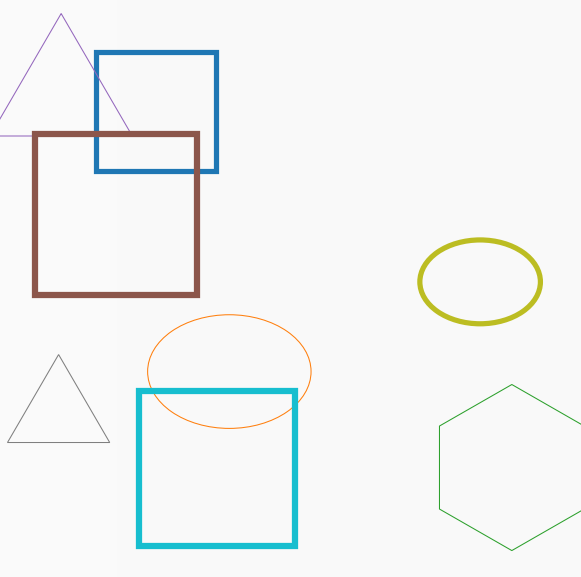[{"shape": "square", "thickness": 2.5, "radius": 0.52, "center": [0.268, 0.806]}, {"shape": "oval", "thickness": 0.5, "radius": 0.7, "center": [0.395, 0.356]}, {"shape": "hexagon", "thickness": 0.5, "radius": 0.72, "center": [0.881, 0.19]}, {"shape": "triangle", "thickness": 0.5, "radius": 0.71, "center": [0.105, 0.834]}, {"shape": "square", "thickness": 3, "radius": 0.7, "center": [0.2, 0.628]}, {"shape": "triangle", "thickness": 0.5, "radius": 0.51, "center": [0.101, 0.284]}, {"shape": "oval", "thickness": 2.5, "radius": 0.52, "center": [0.826, 0.511]}, {"shape": "square", "thickness": 3, "radius": 0.67, "center": [0.373, 0.188]}]